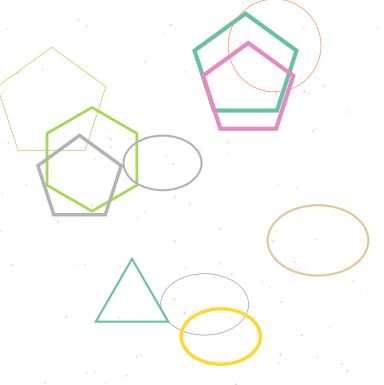[{"shape": "pentagon", "thickness": 3, "radius": 0.7, "center": [0.638, 0.825]}, {"shape": "triangle", "thickness": 1.5, "radius": 0.54, "center": [0.343, 0.219]}, {"shape": "circle", "thickness": 0.5, "radius": 0.6, "center": [0.713, 0.882]}, {"shape": "oval", "thickness": 0.5, "radius": 0.57, "center": [0.532, 0.209]}, {"shape": "pentagon", "thickness": 3, "radius": 0.62, "center": [0.645, 0.765]}, {"shape": "pentagon", "thickness": 0.5, "radius": 0.74, "center": [0.134, 0.729]}, {"shape": "hexagon", "thickness": 2, "radius": 0.67, "center": [0.239, 0.586]}, {"shape": "oval", "thickness": 2.5, "radius": 0.51, "center": [0.574, 0.126]}, {"shape": "oval", "thickness": 1.5, "radius": 0.65, "center": [0.826, 0.376]}, {"shape": "pentagon", "thickness": 2.5, "radius": 0.57, "center": [0.207, 0.534]}, {"shape": "oval", "thickness": 1.5, "radius": 0.51, "center": [0.422, 0.577]}]